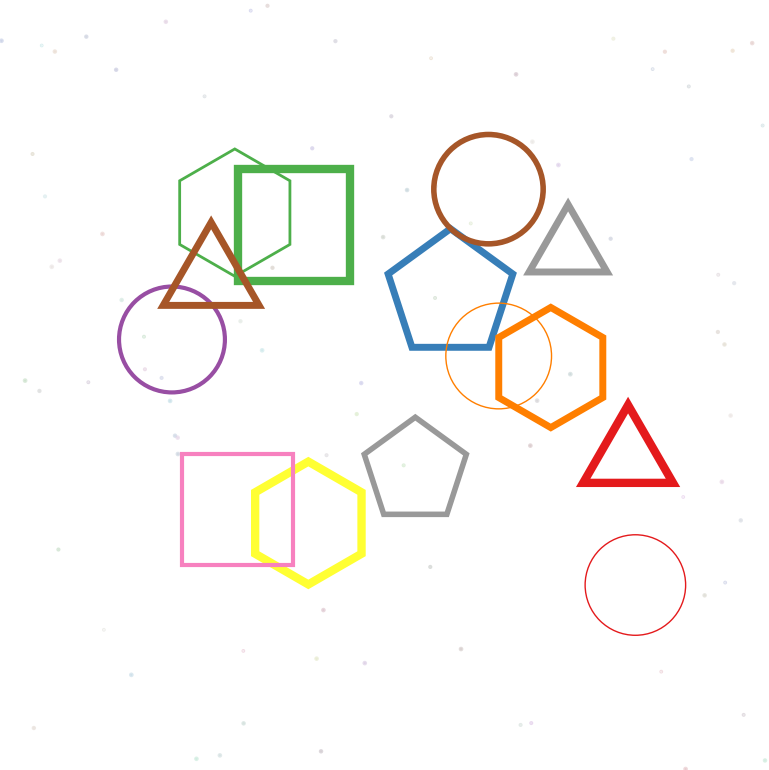[{"shape": "circle", "thickness": 0.5, "radius": 0.33, "center": [0.825, 0.24]}, {"shape": "triangle", "thickness": 3, "radius": 0.34, "center": [0.816, 0.407]}, {"shape": "pentagon", "thickness": 2.5, "radius": 0.43, "center": [0.585, 0.618]}, {"shape": "hexagon", "thickness": 1, "radius": 0.41, "center": [0.305, 0.724]}, {"shape": "square", "thickness": 3, "radius": 0.36, "center": [0.382, 0.708]}, {"shape": "circle", "thickness": 1.5, "radius": 0.34, "center": [0.223, 0.559]}, {"shape": "hexagon", "thickness": 2.5, "radius": 0.39, "center": [0.715, 0.523]}, {"shape": "circle", "thickness": 0.5, "radius": 0.34, "center": [0.648, 0.538]}, {"shape": "hexagon", "thickness": 3, "radius": 0.4, "center": [0.4, 0.321]}, {"shape": "triangle", "thickness": 2.5, "radius": 0.36, "center": [0.274, 0.639]}, {"shape": "circle", "thickness": 2, "radius": 0.36, "center": [0.634, 0.754]}, {"shape": "square", "thickness": 1.5, "radius": 0.36, "center": [0.308, 0.338]}, {"shape": "pentagon", "thickness": 2, "radius": 0.35, "center": [0.539, 0.388]}, {"shape": "triangle", "thickness": 2.5, "radius": 0.29, "center": [0.738, 0.676]}]